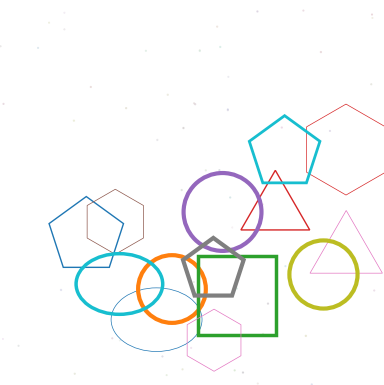[{"shape": "oval", "thickness": 0.5, "radius": 0.59, "center": [0.407, 0.17]}, {"shape": "pentagon", "thickness": 1, "radius": 0.51, "center": [0.224, 0.388]}, {"shape": "circle", "thickness": 3, "radius": 0.44, "center": [0.447, 0.249]}, {"shape": "square", "thickness": 2.5, "radius": 0.51, "center": [0.616, 0.232]}, {"shape": "hexagon", "thickness": 0.5, "radius": 0.59, "center": [0.899, 0.612]}, {"shape": "triangle", "thickness": 1, "radius": 0.52, "center": [0.715, 0.454]}, {"shape": "circle", "thickness": 3, "radius": 0.51, "center": [0.578, 0.449]}, {"shape": "hexagon", "thickness": 0.5, "radius": 0.42, "center": [0.299, 0.424]}, {"shape": "hexagon", "thickness": 0.5, "radius": 0.4, "center": [0.556, 0.116]}, {"shape": "triangle", "thickness": 0.5, "radius": 0.54, "center": [0.899, 0.345]}, {"shape": "pentagon", "thickness": 3, "radius": 0.41, "center": [0.554, 0.299]}, {"shape": "circle", "thickness": 3, "radius": 0.44, "center": [0.84, 0.287]}, {"shape": "pentagon", "thickness": 2, "radius": 0.48, "center": [0.739, 0.603]}, {"shape": "oval", "thickness": 2.5, "radius": 0.56, "center": [0.31, 0.262]}]